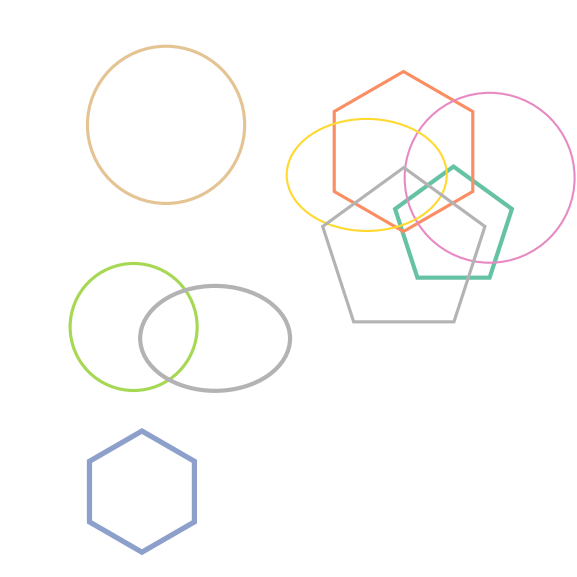[{"shape": "pentagon", "thickness": 2, "radius": 0.53, "center": [0.785, 0.604]}, {"shape": "hexagon", "thickness": 1.5, "radius": 0.69, "center": [0.699, 0.737]}, {"shape": "hexagon", "thickness": 2.5, "radius": 0.52, "center": [0.246, 0.148]}, {"shape": "circle", "thickness": 1, "radius": 0.74, "center": [0.848, 0.691]}, {"shape": "circle", "thickness": 1.5, "radius": 0.55, "center": [0.231, 0.433]}, {"shape": "oval", "thickness": 1, "radius": 0.69, "center": [0.635, 0.696]}, {"shape": "circle", "thickness": 1.5, "radius": 0.68, "center": [0.288, 0.783]}, {"shape": "oval", "thickness": 2, "radius": 0.65, "center": [0.372, 0.413]}, {"shape": "pentagon", "thickness": 1.5, "radius": 0.74, "center": [0.699, 0.561]}]